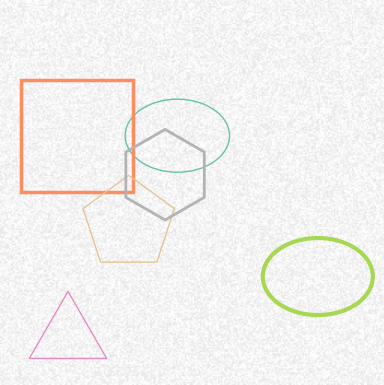[{"shape": "oval", "thickness": 1, "radius": 0.68, "center": [0.461, 0.648]}, {"shape": "square", "thickness": 2.5, "radius": 0.72, "center": [0.2, 0.646]}, {"shape": "triangle", "thickness": 1, "radius": 0.58, "center": [0.177, 0.127]}, {"shape": "oval", "thickness": 3, "radius": 0.71, "center": [0.826, 0.282]}, {"shape": "pentagon", "thickness": 1, "radius": 0.62, "center": [0.334, 0.42]}, {"shape": "hexagon", "thickness": 2, "radius": 0.59, "center": [0.429, 0.546]}]